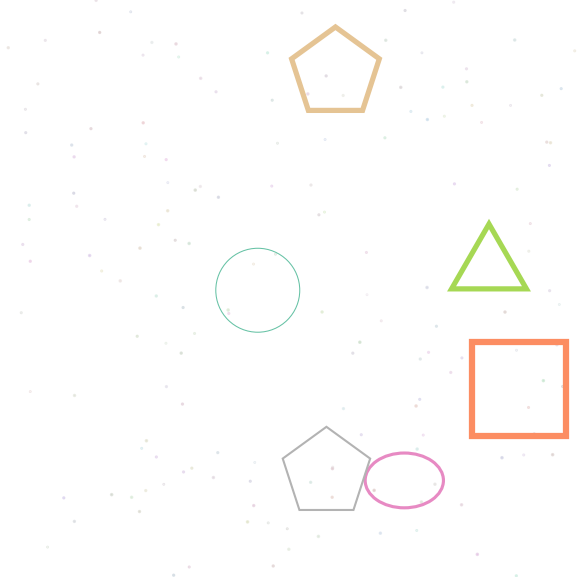[{"shape": "circle", "thickness": 0.5, "radius": 0.36, "center": [0.446, 0.497]}, {"shape": "square", "thickness": 3, "radius": 0.41, "center": [0.898, 0.326]}, {"shape": "oval", "thickness": 1.5, "radius": 0.34, "center": [0.7, 0.167]}, {"shape": "triangle", "thickness": 2.5, "radius": 0.37, "center": [0.847, 0.536]}, {"shape": "pentagon", "thickness": 2.5, "radius": 0.4, "center": [0.581, 0.873]}, {"shape": "pentagon", "thickness": 1, "radius": 0.4, "center": [0.565, 0.18]}]